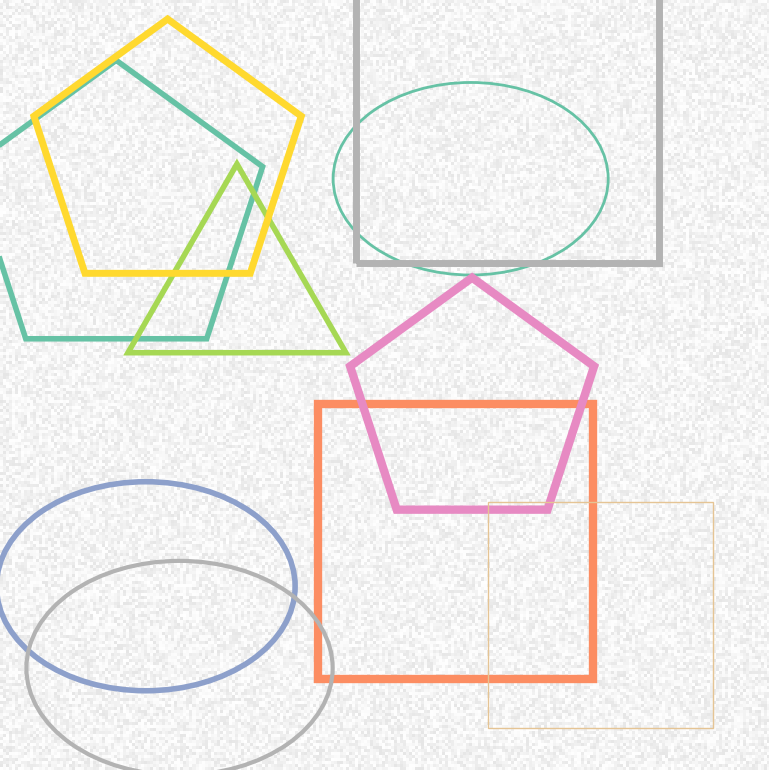[{"shape": "pentagon", "thickness": 2, "radius": 1.0, "center": [0.151, 0.722]}, {"shape": "oval", "thickness": 1, "radius": 0.89, "center": [0.611, 0.768]}, {"shape": "square", "thickness": 3, "radius": 0.89, "center": [0.592, 0.297]}, {"shape": "oval", "thickness": 2, "radius": 0.97, "center": [0.189, 0.239]}, {"shape": "pentagon", "thickness": 3, "radius": 0.83, "center": [0.613, 0.473]}, {"shape": "triangle", "thickness": 2, "radius": 0.82, "center": [0.308, 0.624]}, {"shape": "pentagon", "thickness": 2.5, "radius": 0.91, "center": [0.218, 0.793]}, {"shape": "square", "thickness": 0.5, "radius": 0.73, "center": [0.78, 0.201]}, {"shape": "oval", "thickness": 1.5, "radius": 0.99, "center": [0.233, 0.132]}, {"shape": "square", "thickness": 2.5, "radius": 0.98, "center": [0.659, 0.855]}]